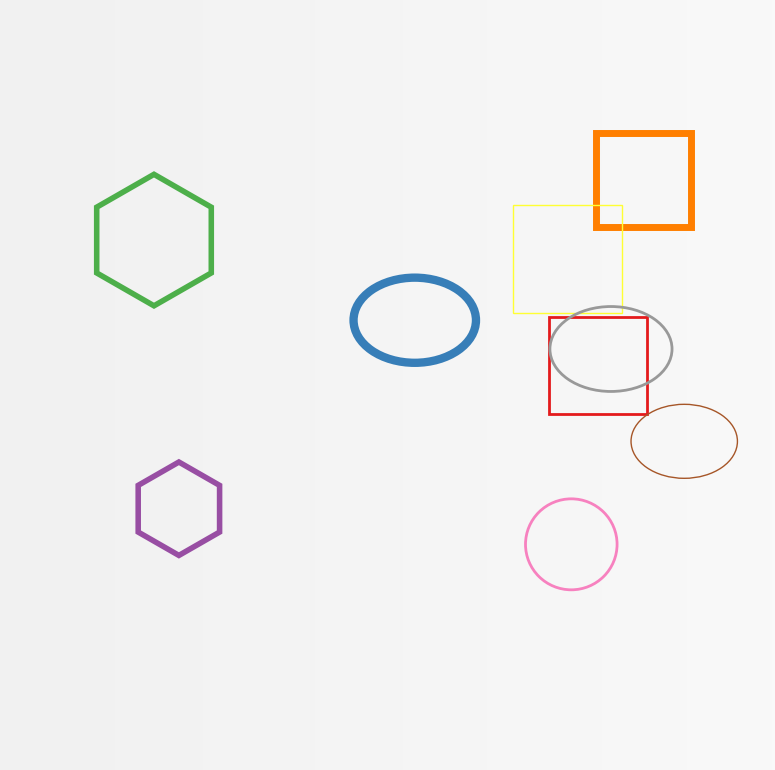[{"shape": "square", "thickness": 1, "radius": 0.31, "center": [0.771, 0.525]}, {"shape": "oval", "thickness": 3, "radius": 0.39, "center": [0.535, 0.584]}, {"shape": "hexagon", "thickness": 2, "radius": 0.43, "center": [0.199, 0.688]}, {"shape": "hexagon", "thickness": 2, "radius": 0.3, "center": [0.231, 0.339]}, {"shape": "square", "thickness": 2.5, "radius": 0.3, "center": [0.83, 0.766]}, {"shape": "square", "thickness": 0.5, "radius": 0.35, "center": [0.733, 0.663]}, {"shape": "oval", "thickness": 0.5, "radius": 0.34, "center": [0.883, 0.427]}, {"shape": "circle", "thickness": 1, "radius": 0.3, "center": [0.737, 0.293]}, {"shape": "oval", "thickness": 1, "radius": 0.39, "center": [0.788, 0.547]}]